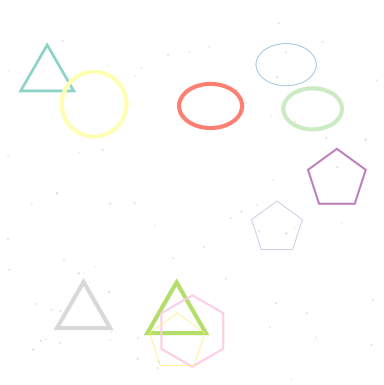[{"shape": "triangle", "thickness": 2, "radius": 0.4, "center": [0.123, 0.804]}, {"shape": "circle", "thickness": 3, "radius": 0.42, "center": [0.244, 0.729]}, {"shape": "pentagon", "thickness": 0.5, "radius": 0.35, "center": [0.719, 0.408]}, {"shape": "oval", "thickness": 3, "radius": 0.41, "center": [0.547, 0.725]}, {"shape": "oval", "thickness": 0.5, "radius": 0.39, "center": [0.743, 0.832]}, {"shape": "triangle", "thickness": 3, "radius": 0.44, "center": [0.459, 0.179]}, {"shape": "hexagon", "thickness": 1.5, "radius": 0.46, "center": [0.5, 0.14]}, {"shape": "triangle", "thickness": 3, "radius": 0.4, "center": [0.217, 0.188]}, {"shape": "pentagon", "thickness": 1.5, "radius": 0.39, "center": [0.875, 0.535]}, {"shape": "oval", "thickness": 3, "radius": 0.38, "center": [0.812, 0.717]}, {"shape": "pentagon", "thickness": 0.5, "radius": 0.38, "center": [0.46, 0.112]}]